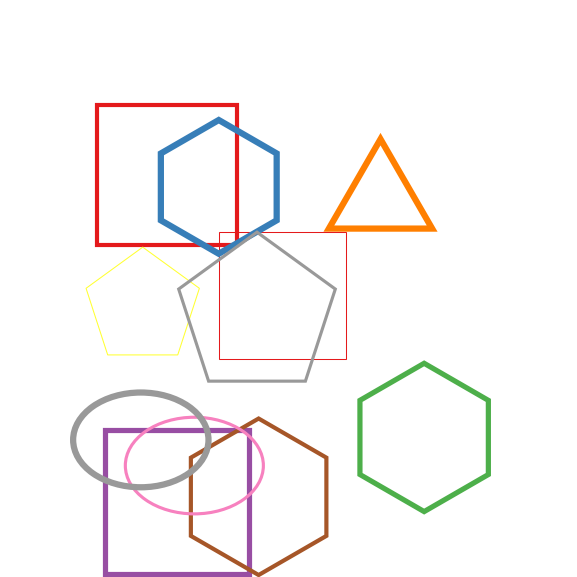[{"shape": "square", "thickness": 0.5, "radius": 0.55, "center": [0.489, 0.487]}, {"shape": "square", "thickness": 2, "radius": 0.61, "center": [0.29, 0.695]}, {"shape": "hexagon", "thickness": 3, "radius": 0.58, "center": [0.379, 0.676]}, {"shape": "hexagon", "thickness": 2.5, "radius": 0.64, "center": [0.734, 0.242]}, {"shape": "square", "thickness": 2.5, "radius": 0.63, "center": [0.307, 0.13]}, {"shape": "triangle", "thickness": 3, "radius": 0.52, "center": [0.659, 0.655]}, {"shape": "pentagon", "thickness": 0.5, "radius": 0.52, "center": [0.247, 0.468]}, {"shape": "hexagon", "thickness": 2, "radius": 0.68, "center": [0.448, 0.139]}, {"shape": "oval", "thickness": 1.5, "radius": 0.6, "center": [0.337, 0.193]}, {"shape": "oval", "thickness": 3, "radius": 0.59, "center": [0.244, 0.237]}, {"shape": "pentagon", "thickness": 1.5, "radius": 0.71, "center": [0.445, 0.455]}]